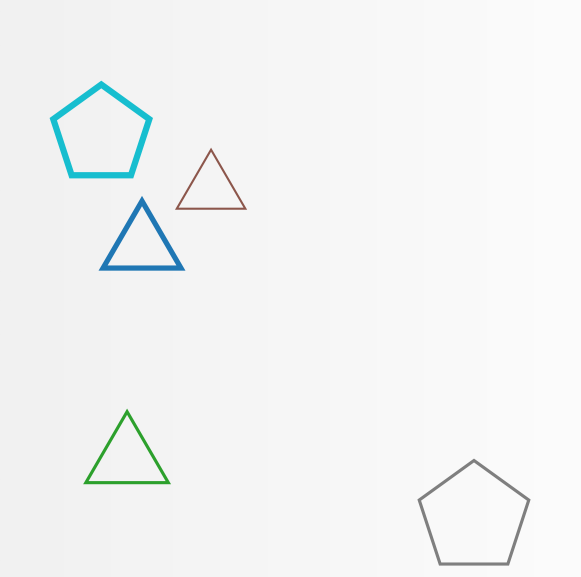[{"shape": "triangle", "thickness": 2.5, "radius": 0.39, "center": [0.244, 0.574]}, {"shape": "triangle", "thickness": 1.5, "radius": 0.41, "center": [0.219, 0.204]}, {"shape": "triangle", "thickness": 1, "radius": 0.34, "center": [0.363, 0.672]}, {"shape": "pentagon", "thickness": 1.5, "radius": 0.5, "center": [0.815, 0.103]}, {"shape": "pentagon", "thickness": 3, "radius": 0.43, "center": [0.174, 0.766]}]